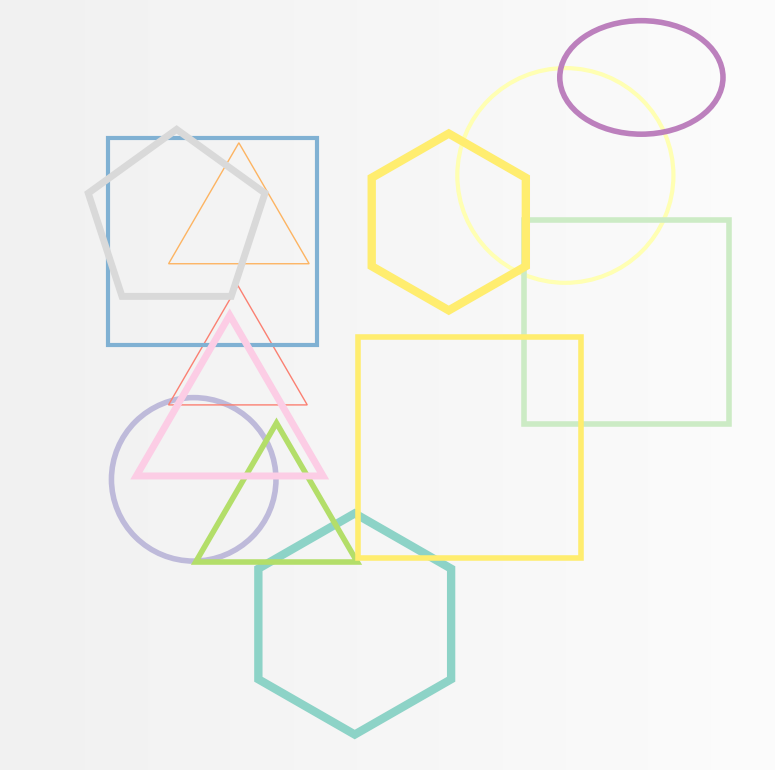[{"shape": "hexagon", "thickness": 3, "radius": 0.72, "center": [0.458, 0.19]}, {"shape": "circle", "thickness": 1.5, "radius": 0.7, "center": [0.73, 0.772]}, {"shape": "circle", "thickness": 2, "radius": 0.53, "center": [0.25, 0.377]}, {"shape": "triangle", "thickness": 0.5, "radius": 0.52, "center": [0.307, 0.526]}, {"shape": "square", "thickness": 1.5, "radius": 0.67, "center": [0.274, 0.686]}, {"shape": "triangle", "thickness": 0.5, "radius": 0.52, "center": [0.308, 0.71]}, {"shape": "triangle", "thickness": 2, "radius": 0.6, "center": [0.357, 0.33]}, {"shape": "triangle", "thickness": 2.5, "radius": 0.7, "center": [0.296, 0.451]}, {"shape": "pentagon", "thickness": 2.5, "radius": 0.6, "center": [0.228, 0.712]}, {"shape": "oval", "thickness": 2, "radius": 0.53, "center": [0.828, 0.899]}, {"shape": "square", "thickness": 2, "radius": 0.66, "center": [0.808, 0.582]}, {"shape": "square", "thickness": 2, "radius": 0.72, "center": [0.605, 0.419]}, {"shape": "hexagon", "thickness": 3, "radius": 0.57, "center": [0.579, 0.712]}]